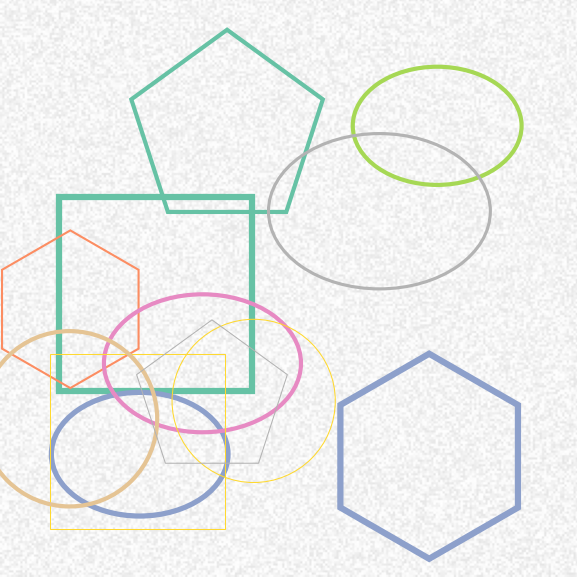[{"shape": "pentagon", "thickness": 2, "radius": 0.87, "center": [0.393, 0.773]}, {"shape": "square", "thickness": 3, "radius": 0.84, "center": [0.269, 0.49]}, {"shape": "hexagon", "thickness": 1, "radius": 0.68, "center": [0.122, 0.464]}, {"shape": "oval", "thickness": 2.5, "radius": 0.76, "center": [0.242, 0.213]}, {"shape": "hexagon", "thickness": 3, "radius": 0.89, "center": [0.743, 0.209]}, {"shape": "oval", "thickness": 2, "radius": 0.85, "center": [0.351, 0.37]}, {"shape": "oval", "thickness": 2, "radius": 0.73, "center": [0.757, 0.781]}, {"shape": "circle", "thickness": 0.5, "radius": 0.71, "center": [0.439, 0.305]}, {"shape": "square", "thickness": 0.5, "radius": 0.76, "center": [0.238, 0.235]}, {"shape": "circle", "thickness": 2, "radius": 0.76, "center": [0.12, 0.274]}, {"shape": "oval", "thickness": 1.5, "radius": 0.96, "center": [0.657, 0.633]}, {"shape": "pentagon", "thickness": 0.5, "radius": 0.69, "center": [0.367, 0.308]}]